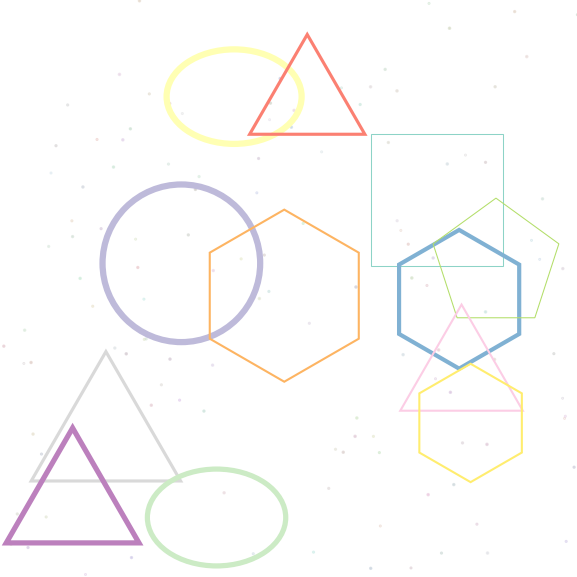[{"shape": "square", "thickness": 0.5, "radius": 0.57, "center": [0.757, 0.653]}, {"shape": "oval", "thickness": 3, "radius": 0.58, "center": [0.405, 0.832]}, {"shape": "circle", "thickness": 3, "radius": 0.68, "center": [0.314, 0.543]}, {"shape": "triangle", "thickness": 1.5, "radius": 0.58, "center": [0.532, 0.824]}, {"shape": "hexagon", "thickness": 2, "radius": 0.6, "center": [0.795, 0.481]}, {"shape": "hexagon", "thickness": 1, "radius": 0.74, "center": [0.492, 0.487]}, {"shape": "pentagon", "thickness": 0.5, "radius": 0.57, "center": [0.859, 0.542]}, {"shape": "triangle", "thickness": 1, "radius": 0.61, "center": [0.799, 0.349]}, {"shape": "triangle", "thickness": 1.5, "radius": 0.75, "center": [0.183, 0.241]}, {"shape": "triangle", "thickness": 2.5, "radius": 0.66, "center": [0.126, 0.125]}, {"shape": "oval", "thickness": 2.5, "radius": 0.6, "center": [0.375, 0.103]}, {"shape": "hexagon", "thickness": 1, "radius": 0.51, "center": [0.815, 0.267]}]